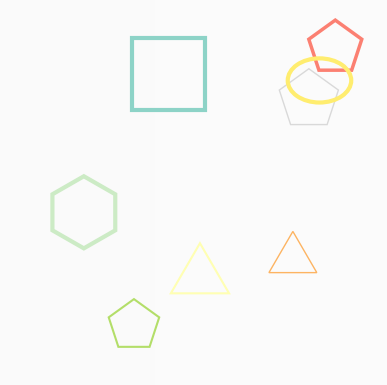[{"shape": "square", "thickness": 3, "radius": 0.47, "center": [0.435, 0.808]}, {"shape": "triangle", "thickness": 1.5, "radius": 0.43, "center": [0.516, 0.281]}, {"shape": "pentagon", "thickness": 2.5, "radius": 0.36, "center": [0.865, 0.876]}, {"shape": "triangle", "thickness": 1, "radius": 0.36, "center": [0.756, 0.328]}, {"shape": "pentagon", "thickness": 1.5, "radius": 0.34, "center": [0.346, 0.155]}, {"shape": "pentagon", "thickness": 1, "radius": 0.4, "center": [0.797, 0.741]}, {"shape": "hexagon", "thickness": 3, "radius": 0.47, "center": [0.216, 0.449]}, {"shape": "oval", "thickness": 3, "radius": 0.41, "center": [0.824, 0.791]}]